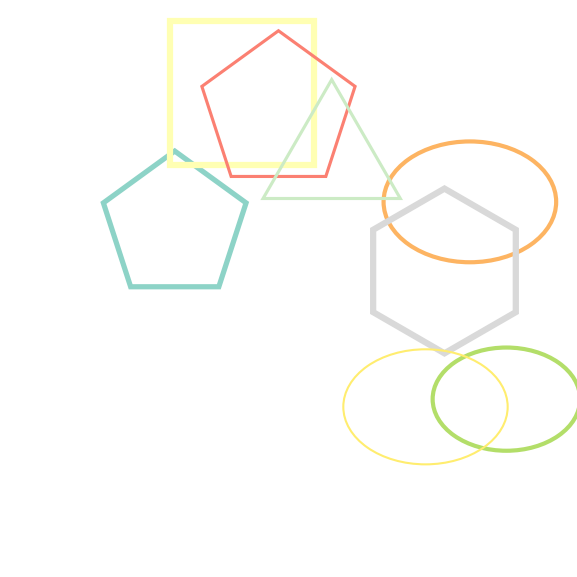[{"shape": "pentagon", "thickness": 2.5, "radius": 0.65, "center": [0.303, 0.608]}, {"shape": "square", "thickness": 3, "radius": 0.62, "center": [0.42, 0.837]}, {"shape": "pentagon", "thickness": 1.5, "radius": 0.7, "center": [0.482, 0.806]}, {"shape": "oval", "thickness": 2, "radius": 0.75, "center": [0.814, 0.65]}, {"shape": "oval", "thickness": 2, "radius": 0.64, "center": [0.877, 0.308]}, {"shape": "hexagon", "thickness": 3, "radius": 0.71, "center": [0.77, 0.53]}, {"shape": "triangle", "thickness": 1.5, "radius": 0.69, "center": [0.574, 0.724]}, {"shape": "oval", "thickness": 1, "radius": 0.71, "center": [0.737, 0.295]}]